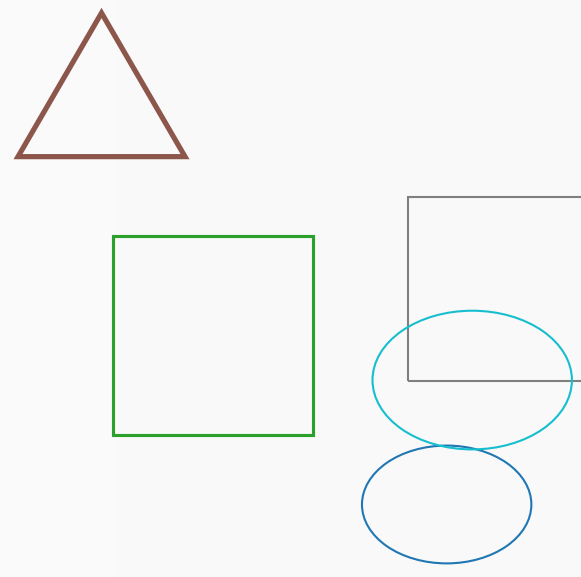[{"shape": "oval", "thickness": 1, "radius": 0.73, "center": [0.768, 0.126]}, {"shape": "square", "thickness": 1.5, "radius": 0.86, "center": [0.366, 0.418]}, {"shape": "triangle", "thickness": 2.5, "radius": 0.83, "center": [0.175, 0.811]}, {"shape": "square", "thickness": 1, "radius": 0.8, "center": [0.862, 0.498]}, {"shape": "oval", "thickness": 1, "radius": 0.86, "center": [0.812, 0.341]}]